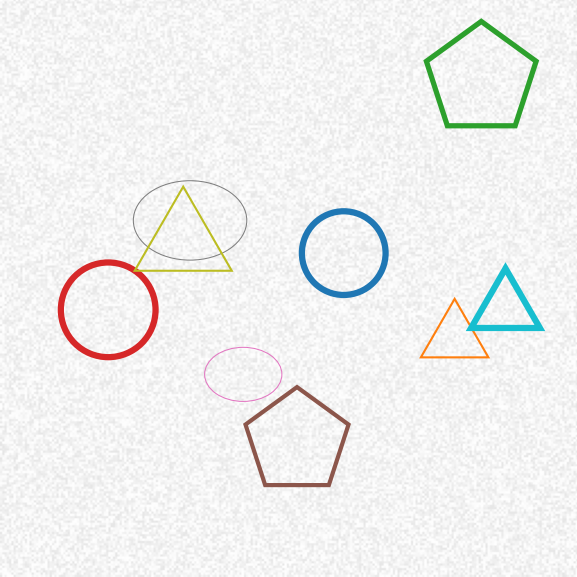[{"shape": "circle", "thickness": 3, "radius": 0.36, "center": [0.595, 0.561]}, {"shape": "triangle", "thickness": 1, "radius": 0.34, "center": [0.787, 0.414]}, {"shape": "pentagon", "thickness": 2.5, "radius": 0.5, "center": [0.833, 0.862]}, {"shape": "circle", "thickness": 3, "radius": 0.41, "center": [0.187, 0.463]}, {"shape": "pentagon", "thickness": 2, "radius": 0.47, "center": [0.514, 0.235]}, {"shape": "oval", "thickness": 0.5, "radius": 0.33, "center": [0.421, 0.351]}, {"shape": "oval", "thickness": 0.5, "radius": 0.49, "center": [0.329, 0.617]}, {"shape": "triangle", "thickness": 1, "radius": 0.49, "center": [0.317, 0.579]}, {"shape": "triangle", "thickness": 3, "radius": 0.34, "center": [0.875, 0.466]}]